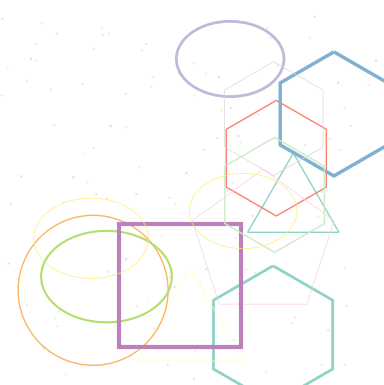[{"shape": "triangle", "thickness": 1, "radius": 0.69, "center": [0.762, 0.465]}, {"shape": "hexagon", "thickness": 2, "radius": 0.89, "center": [0.709, 0.131]}, {"shape": "triangle", "thickness": 0.5, "radius": 0.8, "center": [0.494, 0.142]}, {"shape": "oval", "thickness": 2, "radius": 0.7, "center": [0.598, 0.847]}, {"shape": "hexagon", "thickness": 1, "radius": 0.75, "center": [0.718, 0.589]}, {"shape": "hexagon", "thickness": 2.5, "radius": 0.81, "center": [0.867, 0.704]}, {"shape": "circle", "thickness": 1, "radius": 0.97, "center": [0.242, 0.246]}, {"shape": "oval", "thickness": 1.5, "radius": 0.85, "center": [0.277, 0.282]}, {"shape": "pentagon", "thickness": 0.5, "radius": 0.97, "center": [0.683, 0.367]}, {"shape": "hexagon", "thickness": 0.5, "radius": 0.74, "center": [0.711, 0.692]}, {"shape": "square", "thickness": 3, "radius": 0.79, "center": [0.468, 0.259]}, {"shape": "hexagon", "thickness": 1, "radius": 0.75, "center": [0.713, 0.494]}, {"shape": "oval", "thickness": 0.5, "radius": 0.7, "center": [0.631, 0.452]}, {"shape": "oval", "thickness": 0.5, "radius": 0.74, "center": [0.236, 0.381]}]